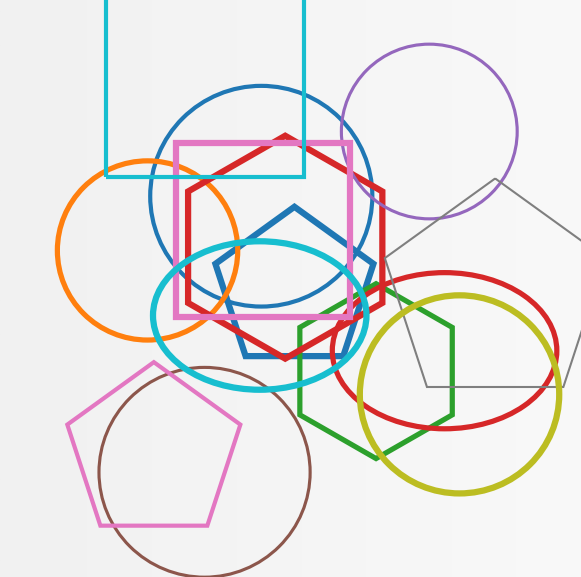[{"shape": "circle", "thickness": 2, "radius": 0.96, "center": [0.45, 0.659]}, {"shape": "pentagon", "thickness": 3, "radius": 0.71, "center": [0.507, 0.498]}, {"shape": "circle", "thickness": 2.5, "radius": 0.78, "center": [0.254, 0.565]}, {"shape": "hexagon", "thickness": 2.5, "radius": 0.76, "center": [0.647, 0.356]}, {"shape": "hexagon", "thickness": 3, "radius": 0.96, "center": [0.491, 0.571]}, {"shape": "oval", "thickness": 2.5, "radius": 0.97, "center": [0.765, 0.392]}, {"shape": "circle", "thickness": 1.5, "radius": 0.76, "center": [0.739, 0.771]}, {"shape": "circle", "thickness": 1.5, "radius": 0.91, "center": [0.352, 0.181]}, {"shape": "pentagon", "thickness": 2, "radius": 0.78, "center": [0.265, 0.216]}, {"shape": "square", "thickness": 3, "radius": 0.75, "center": [0.452, 0.601]}, {"shape": "pentagon", "thickness": 1, "radius": 1.0, "center": [0.852, 0.49]}, {"shape": "circle", "thickness": 3, "radius": 0.86, "center": [0.791, 0.316]}, {"shape": "square", "thickness": 2, "radius": 0.85, "center": [0.353, 0.863]}, {"shape": "oval", "thickness": 3, "radius": 0.92, "center": [0.447, 0.453]}]